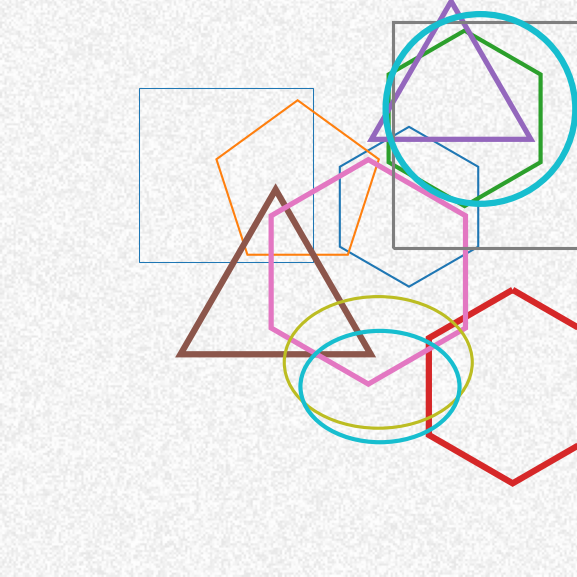[{"shape": "square", "thickness": 0.5, "radius": 0.75, "center": [0.392, 0.697]}, {"shape": "hexagon", "thickness": 1, "radius": 0.69, "center": [0.708, 0.641]}, {"shape": "pentagon", "thickness": 1, "radius": 0.74, "center": [0.515, 0.678]}, {"shape": "hexagon", "thickness": 2, "radius": 0.76, "center": [0.804, 0.794]}, {"shape": "hexagon", "thickness": 3, "radius": 0.84, "center": [0.888, 0.33]}, {"shape": "triangle", "thickness": 2.5, "radius": 0.8, "center": [0.781, 0.838]}, {"shape": "triangle", "thickness": 3, "radius": 0.95, "center": [0.477, 0.481]}, {"shape": "hexagon", "thickness": 2.5, "radius": 0.97, "center": [0.638, 0.528]}, {"shape": "square", "thickness": 1.5, "radius": 0.98, "center": [0.875, 0.766]}, {"shape": "oval", "thickness": 1.5, "radius": 0.81, "center": [0.655, 0.372]}, {"shape": "circle", "thickness": 3, "radius": 0.82, "center": [0.832, 0.81]}, {"shape": "oval", "thickness": 2, "radius": 0.69, "center": [0.658, 0.33]}]